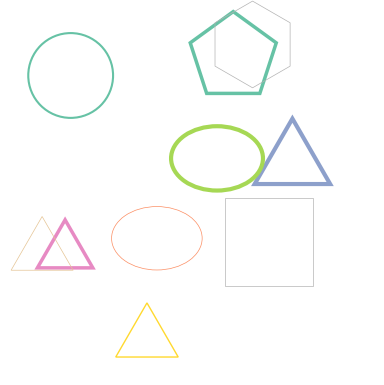[{"shape": "pentagon", "thickness": 2.5, "radius": 0.59, "center": [0.606, 0.852]}, {"shape": "circle", "thickness": 1.5, "radius": 0.55, "center": [0.184, 0.804]}, {"shape": "oval", "thickness": 0.5, "radius": 0.59, "center": [0.407, 0.381]}, {"shape": "triangle", "thickness": 3, "radius": 0.57, "center": [0.759, 0.579]}, {"shape": "triangle", "thickness": 2.5, "radius": 0.42, "center": [0.169, 0.346]}, {"shape": "oval", "thickness": 3, "radius": 0.6, "center": [0.564, 0.589]}, {"shape": "triangle", "thickness": 1, "radius": 0.47, "center": [0.382, 0.12]}, {"shape": "triangle", "thickness": 0.5, "radius": 0.47, "center": [0.109, 0.345]}, {"shape": "square", "thickness": 0.5, "radius": 0.57, "center": [0.699, 0.371]}, {"shape": "hexagon", "thickness": 0.5, "radius": 0.56, "center": [0.656, 0.885]}]